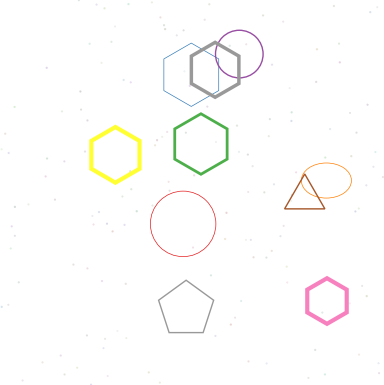[{"shape": "circle", "thickness": 0.5, "radius": 0.43, "center": [0.476, 0.419]}, {"shape": "hexagon", "thickness": 0.5, "radius": 0.41, "center": [0.497, 0.806]}, {"shape": "hexagon", "thickness": 2, "radius": 0.39, "center": [0.522, 0.626]}, {"shape": "circle", "thickness": 1, "radius": 0.31, "center": [0.622, 0.86]}, {"shape": "oval", "thickness": 0.5, "radius": 0.33, "center": [0.848, 0.531]}, {"shape": "hexagon", "thickness": 3, "radius": 0.36, "center": [0.3, 0.598]}, {"shape": "triangle", "thickness": 1, "radius": 0.3, "center": [0.792, 0.488]}, {"shape": "hexagon", "thickness": 3, "radius": 0.3, "center": [0.849, 0.218]}, {"shape": "pentagon", "thickness": 1, "radius": 0.38, "center": [0.483, 0.197]}, {"shape": "hexagon", "thickness": 2.5, "radius": 0.36, "center": [0.559, 0.819]}]